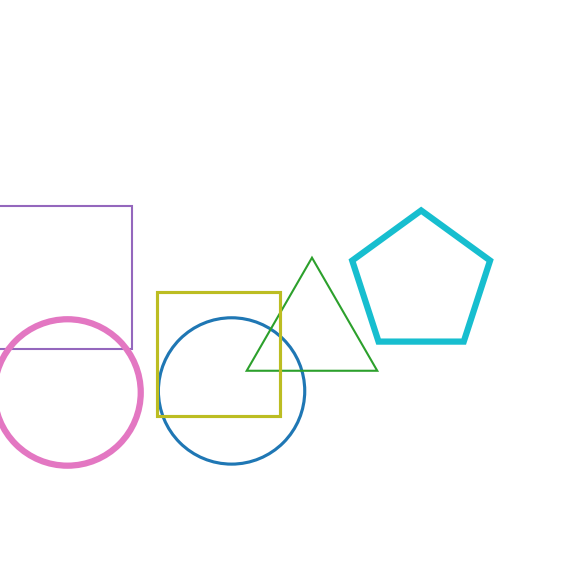[{"shape": "circle", "thickness": 1.5, "radius": 0.63, "center": [0.401, 0.322]}, {"shape": "triangle", "thickness": 1, "radius": 0.65, "center": [0.54, 0.422]}, {"shape": "square", "thickness": 1, "radius": 0.62, "center": [0.104, 0.519]}, {"shape": "circle", "thickness": 3, "radius": 0.63, "center": [0.117, 0.32]}, {"shape": "square", "thickness": 1.5, "radius": 0.53, "center": [0.379, 0.386]}, {"shape": "pentagon", "thickness": 3, "radius": 0.63, "center": [0.729, 0.509]}]